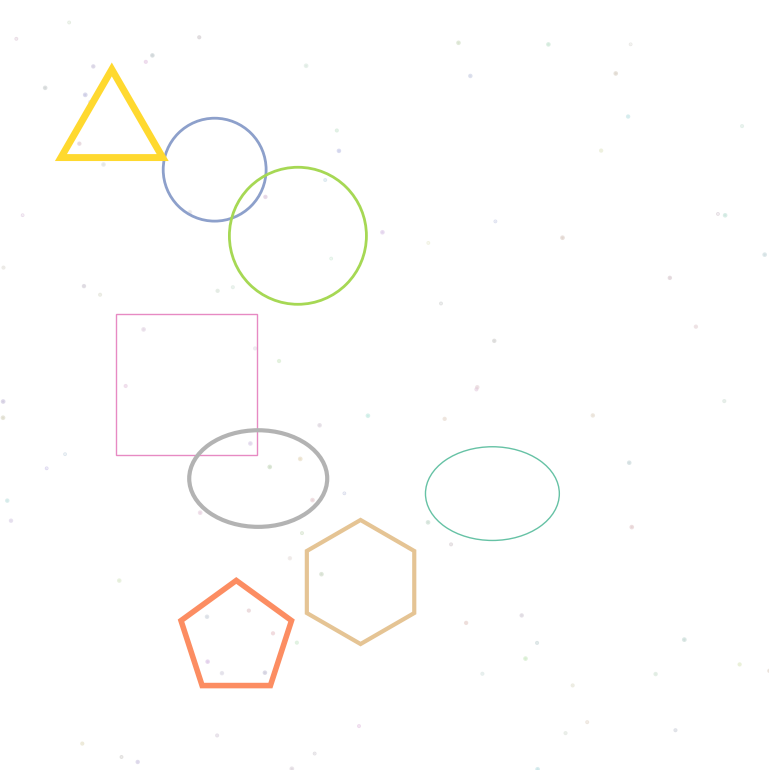[{"shape": "oval", "thickness": 0.5, "radius": 0.43, "center": [0.639, 0.359]}, {"shape": "pentagon", "thickness": 2, "radius": 0.38, "center": [0.307, 0.171]}, {"shape": "circle", "thickness": 1, "radius": 0.33, "center": [0.279, 0.78]}, {"shape": "square", "thickness": 0.5, "radius": 0.46, "center": [0.242, 0.501]}, {"shape": "circle", "thickness": 1, "radius": 0.44, "center": [0.387, 0.694]}, {"shape": "triangle", "thickness": 2.5, "radius": 0.38, "center": [0.145, 0.834]}, {"shape": "hexagon", "thickness": 1.5, "radius": 0.4, "center": [0.468, 0.244]}, {"shape": "oval", "thickness": 1.5, "radius": 0.45, "center": [0.335, 0.379]}]